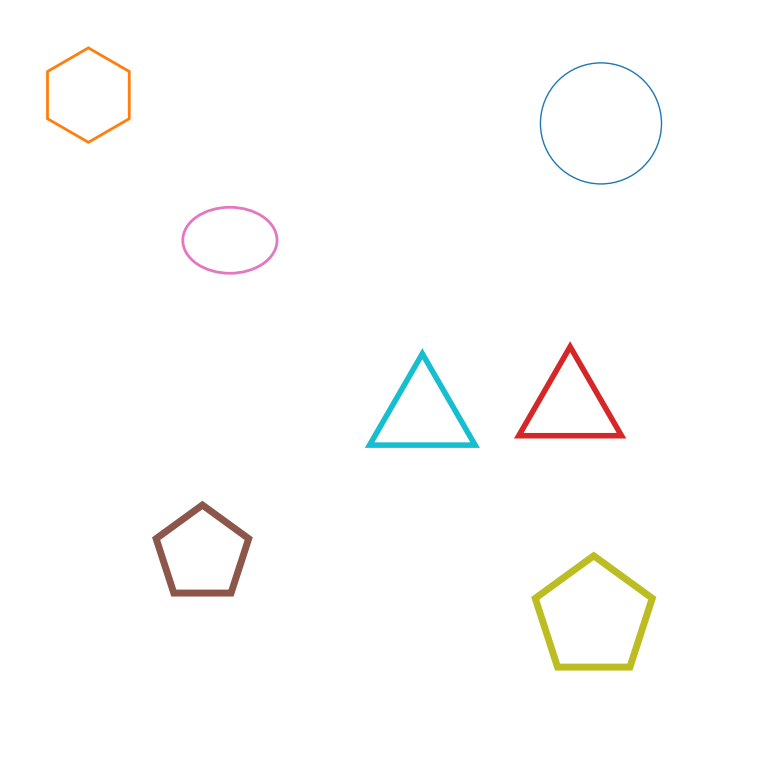[{"shape": "circle", "thickness": 0.5, "radius": 0.39, "center": [0.78, 0.84]}, {"shape": "hexagon", "thickness": 1, "radius": 0.31, "center": [0.115, 0.876]}, {"shape": "triangle", "thickness": 2, "radius": 0.39, "center": [0.74, 0.473]}, {"shape": "pentagon", "thickness": 2.5, "radius": 0.32, "center": [0.263, 0.281]}, {"shape": "oval", "thickness": 1, "radius": 0.31, "center": [0.299, 0.688]}, {"shape": "pentagon", "thickness": 2.5, "radius": 0.4, "center": [0.771, 0.198]}, {"shape": "triangle", "thickness": 2, "radius": 0.4, "center": [0.548, 0.461]}]